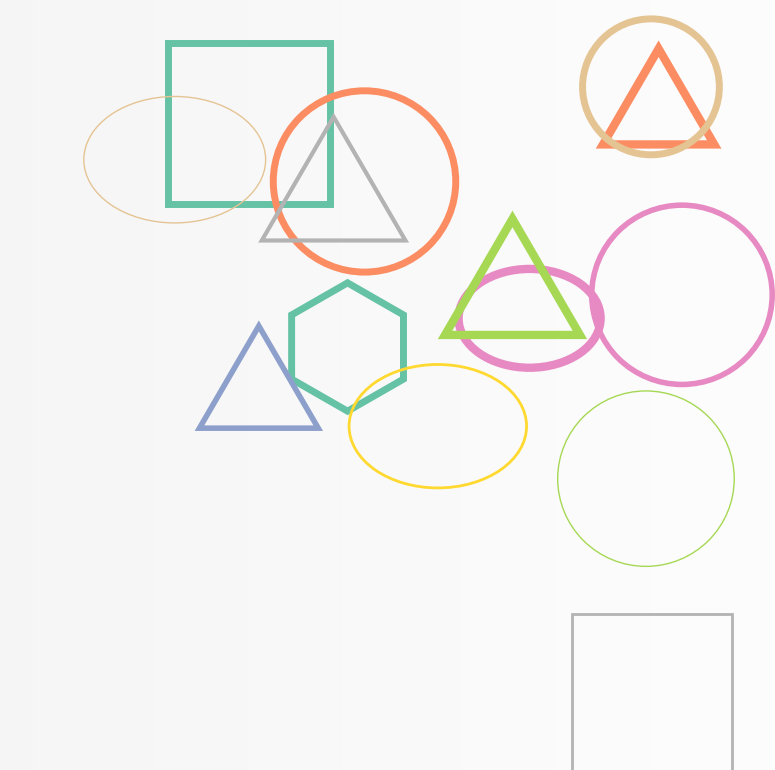[{"shape": "hexagon", "thickness": 2.5, "radius": 0.42, "center": [0.448, 0.549]}, {"shape": "square", "thickness": 2.5, "radius": 0.52, "center": [0.321, 0.84]}, {"shape": "triangle", "thickness": 3, "radius": 0.41, "center": [0.85, 0.854]}, {"shape": "circle", "thickness": 2.5, "radius": 0.59, "center": [0.47, 0.764]}, {"shape": "triangle", "thickness": 2, "radius": 0.44, "center": [0.334, 0.488]}, {"shape": "oval", "thickness": 3, "radius": 0.46, "center": [0.683, 0.587]}, {"shape": "circle", "thickness": 2, "radius": 0.58, "center": [0.88, 0.617]}, {"shape": "circle", "thickness": 0.5, "radius": 0.57, "center": [0.834, 0.378]}, {"shape": "triangle", "thickness": 3, "radius": 0.5, "center": [0.661, 0.615]}, {"shape": "oval", "thickness": 1, "radius": 0.57, "center": [0.565, 0.446]}, {"shape": "oval", "thickness": 0.5, "radius": 0.59, "center": [0.225, 0.793]}, {"shape": "circle", "thickness": 2.5, "radius": 0.44, "center": [0.84, 0.887]}, {"shape": "triangle", "thickness": 1.5, "radius": 0.54, "center": [0.43, 0.741]}, {"shape": "square", "thickness": 1, "radius": 0.51, "center": [0.841, 0.101]}]